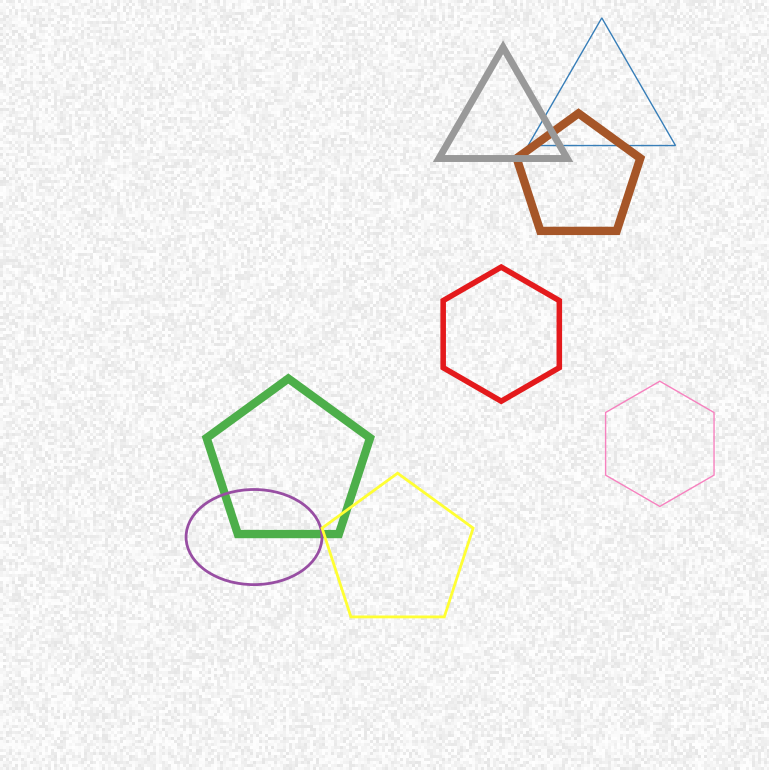[{"shape": "hexagon", "thickness": 2, "radius": 0.44, "center": [0.651, 0.566]}, {"shape": "triangle", "thickness": 0.5, "radius": 0.55, "center": [0.782, 0.866]}, {"shape": "pentagon", "thickness": 3, "radius": 0.56, "center": [0.374, 0.397]}, {"shape": "oval", "thickness": 1, "radius": 0.44, "center": [0.33, 0.303]}, {"shape": "pentagon", "thickness": 1, "radius": 0.52, "center": [0.516, 0.282]}, {"shape": "pentagon", "thickness": 3, "radius": 0.42, "center": [0.751, 0.768]}, {"shape": "hexagon", "thickness": 0.5, "radius": 0.41, "center": [0.857, 0.424]}, {"shape": "triangle", "thickness": 2.5, "radius": 0.48, "center": [0.653, 0.842]}]